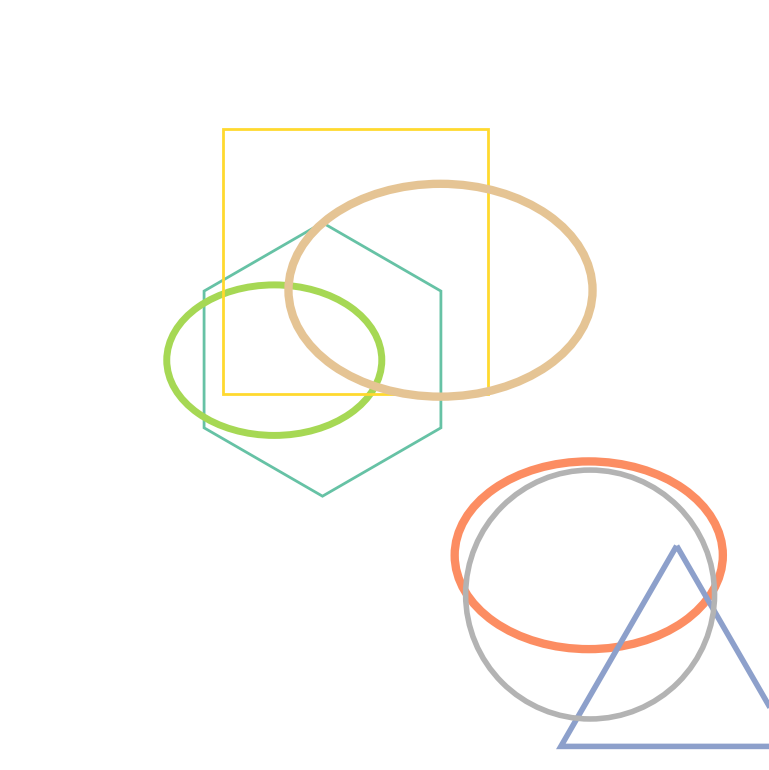[{"shape": "hexagon", "thickness": 1, "radius": 0.89, "center": [0.419, 0.533]}, {"shape": "oval", "thickness": 3, "radius": 0.87, "center": [0.765, 0.279]}, {"shape": "triangle", "thickness": 2, "radius": 0.87, "center": [0.879, 0.117]}, {"shape": "oval", "thickness": 2.5, "radius": 0.7, "center": [0.356, 0.532]}, {"shape": "square", "thickness": 1, "radius": 0.86, "center": [0.462, 0.66]}, {"shape": "oval", "thickness": 3, "radius": 0.99, "center": [0.572, 0.623]}, {"shape": "circle", "thickness": 2, "radius": 0.81, "center": [0.766, 0.228]}]